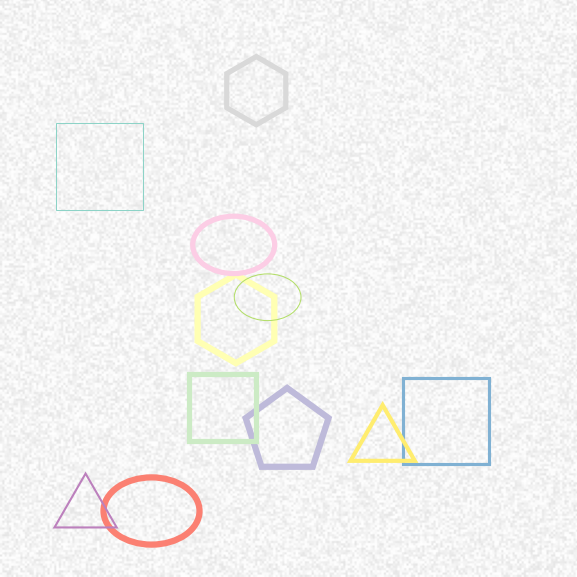[{"shape": "square", "thickness": 0.5, "radius": 0.38, "center": [0.173, 0.711]}, {"shape": "hexagon", "thickness": 3, "radius": 0.38, "center": [0.409, 0.447]}, {"shape": "pentagon", "thickness": 3, "radius": 0.38, "center": [0.497, 0.252]}, {"shape": "oval", "thickness": 3, "radius": 0.42, "center": [0.262, 0.114]}, {"shape": "square", "thickness": 1.5, "radius": 0.37, "center": [0.773, 0.271]}, {"shape": "oval", "thickness": 0.5, "radius": 0.29, "center": [0.463, 0.484]}, {"shape": "oval", "thickness": 2.5, "radius": 0.35, "center": [0.405, 0.575]}, {"shape": "hexagon", "thickness": 2.5, "radius": 0.3, "center": [0.444, 0.842]}, {"shape": "triangle", "thickness": 1, "radius": 0.31, "center": [0.148, 0.117]}, {"shape": "square", "thickness": 2.5, "radius": 0.29, "center": [0.385, 0.294]}, {"shape": "triangle", "thickness": 2, "radius": 0.32, "center": [0.663, 0.233]}]